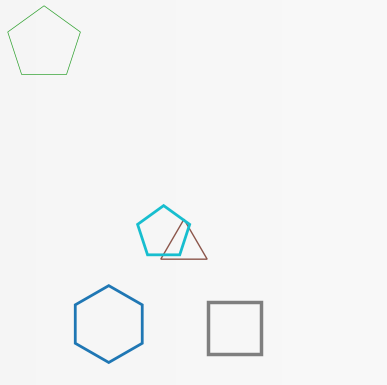[{"shape": "hexagon", "thickness": 2, "radius": 0.5, "center": [0.281, 0.158]}, {"shape": "pentagon", "thickness": 0.5, "radius": 0.49, "center": [0.114, 0.886]}, {"shape": "triangle", "thickness": 1, "radius": 0.35, "center": [0.475, 0.361]}, {"shape": "square", "thickness": 2.5, "radius": 0.34, "center": [0.605, 0.148]}, {"shape": "pentagon", "thickness": 2, "radius": 0.35, "center": [0.422, 0.395]}]